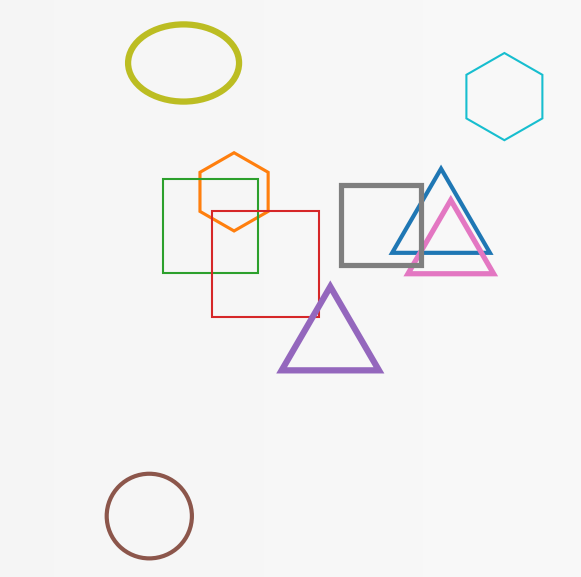[{"shape": "triangle", "thickness": 2, "radius": 0.49, "center": [0.759, 0.61]}, {"shape": "hexagon", "thickness": 1.5, "radius": 0.34, "center": [0.403, 0.667]}, {"shape": "square", "thickness": 1, "radius": 0.4, "center": [0.362, 0.608]}, {"shape": "square", "thickness": 1, "radius": 0.46, "center": [0.456, 0.542]}, {"shape": "triangle", "thickness": 3, "radius": 0.48, "center": [0.568, 0.406]}, {"shape": "circle", "thickness": 2, "radius": 0.37, "center": [0.257, 0.106]}, {"shape": "triangle", "thickness": 2.5, "radius": 0.43, "center": [0.776, 0.568]}, {"shape": "square", "thickness": 2.5, "radius": 0.34, "center": [0.655, 0.609]}, {"shape": "oval", "thickness": 3, "radius": 0.48, "center": [0.316, 0.89]}, {"shape": "hexagon", "thickness": 1, "radius": 0.38, "center": [0.868, 0.832]}]